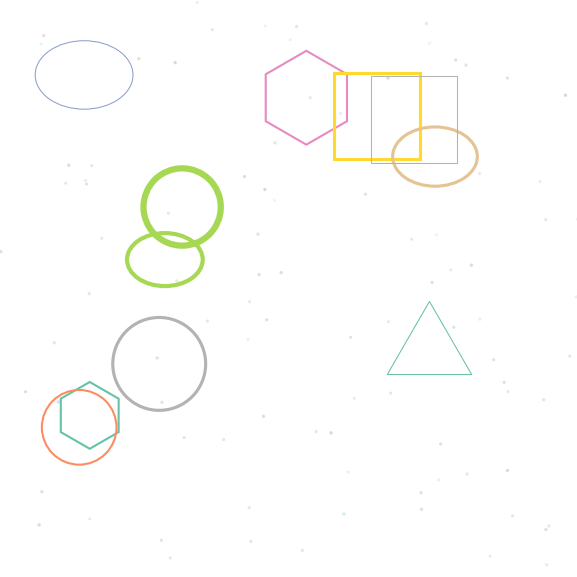[{"shape": "hexagon", "thickness": 1, "radius": 0.29, "center": [0.155, 0.28]}, {"shape": "triangle", "thickness": 0.5, "radius": 0.42, "center": [0.744, 0.393]}, {"shape": "circle", "thickness": 1, "radius": 0.32, "center": [0.137, 0.259]}, {"shape": "oval", "thickness": 0.5, "radius": 0.42, "center": [0.146, 0.869]}, {"shape": "hexagon", "thickness": 1, "radius": 0.41, "center": [0.53, 0.83]}, {"shape": "oval", "thickness": 2, "radius": 0.33, "center": [0.285, 0.55]}, {"shape": "circle", "thickness": 3, "radius": 0.33, "center": [0.315, 0.641]}, {"shape": "square", "thickness": 1.5, "radius": 0.37, "center": [0.654, 0.799]}, {"shape": "oval", "thickness": 1.5, "radius": 0.37, "center": [0.753, 0.728]}, {"shape": "square", "thickness": 0.5, "radius": 0.37, "center": [0.716, 0.792]}, {"shape": "circle", "thickness": 1.5, "radius": 0.4, "center": [0.276, 0.369]}]